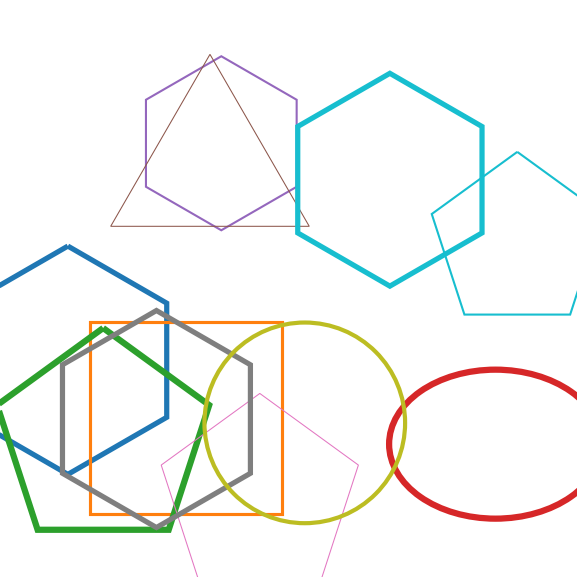[{"shape": "hexagon", "thickness": 2.5, "radius": 0.99, "center": [0.118, 0.375]}, {"shape": "square", "thickness": 1.5, "radius": 0.83, "center": [0.322, 0.276]}, {"shape": "pentagon", "thickness": 3, "radius": 0.97, "center": [0.179, 0.238]}, {"shape": "oval", "thickness": 3, "radius": 0.92, "center": [0.858, 0.23]}, {"shape": "hexagon", "thickness": 1, "radius": 0.75, "center": [0.383, 0.751]}, {"shape": "triangle", "thickness": 0.5, "radius": 0.99, "center": [0.364, 0.707]}, {"shape": "pentagon", "thickness": 0.5, "radius": 0.9, "center": [0.45, 0.138]}, {"shape": "hexagon", "thickness": 2.5, "radius": 0.94, "center": [0.271, 0.274]}, {"shape": "circle", "thickness": 2, "radius": 0.87, "center": [0.528, 0.267]}, {"shape": "hexagon", "thickness": 2.5, "radius": 0.92, "center": [0.675, 0.688]}, {"shape": "pentagon", "thickness": 1, "radius": 0.78, "center": [0.896, 0.58]}]